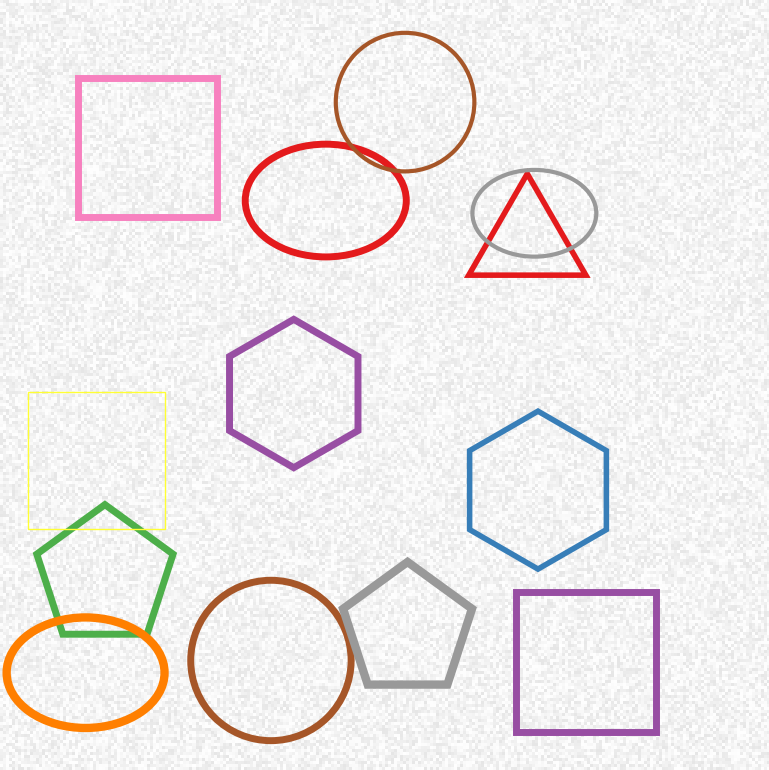[{"shape": "triangle", "thickness": 2, "radius": 0.44, "center": [0.685, 0.687]}, {"shape": "oval", "thickness": 2.5, "radius": 0.52, "center": [0.423, 0.74]}, {"shape": "hexagon", "thickness": 2, "radius": 0.51, "center": [0.699, 0.363]}, {"shape": "pentagon", "thickness": 2.5, "radius": 0.47, "center": [0.136, 0.252]}, {"shape": "square", "thickness": 2.5, "radius": 0.45, "center": [0.761, 0.14]}, {"shape": "hexagon", "thickness": 2.5, "radius": 0.48, "center": [0.381, 0.489]}, {"shape": "oval", "thickness": 3, "radius": 0.51, "center": [0.111, 0.126]}, {"shape": "square", "thickness": 0.5, "radius": 0.45, "center": [0.125, 0.402]}, {"shape": "circle", "thickness": 1.5, "radius": 0.45, "center": [0.526, 0.867]}, {"shape": "circle", "thickness": 2.5, "radius": 0.52, "center": [0.352, 0.142]}, {"shape": "square", "thickness": 2.5, "radius": 0.45, "center": [0.191, 0.808]}, {"shape": "pentagon", "thickness": 3, "radius": 0.44, "center": [0.529, 0.182]}, {"shape": "oval", "thickness": 1.5, "radius": 0.4, "center": [0.694, 0.723]}]